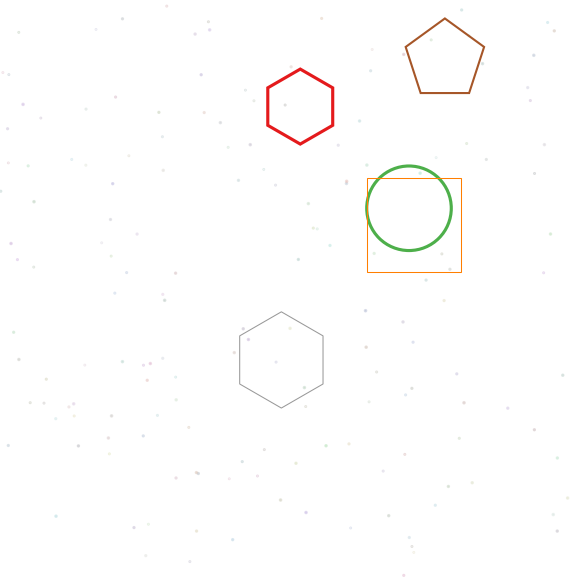[{"shape": "hexagon", "thickness": 1.5, "radius": 0.32, "center": [0.52, 0.815]}, {"shape": "circle", "thickness": 1.5, "radius": 0.37, "center": [0.708, 0.638]}, {"shape": "square", "thickness": 0.5, "radius": 0.41, "center": [0.717, 0.61]}, {"shape": "pentagon", "thickness": 1, "radius": 0.36, "center": [0.77, 0.896]}, {"shape": "hexagon", "thickness": 0.5, "radius": 0.42, "center": [0.487, 0.376]}]